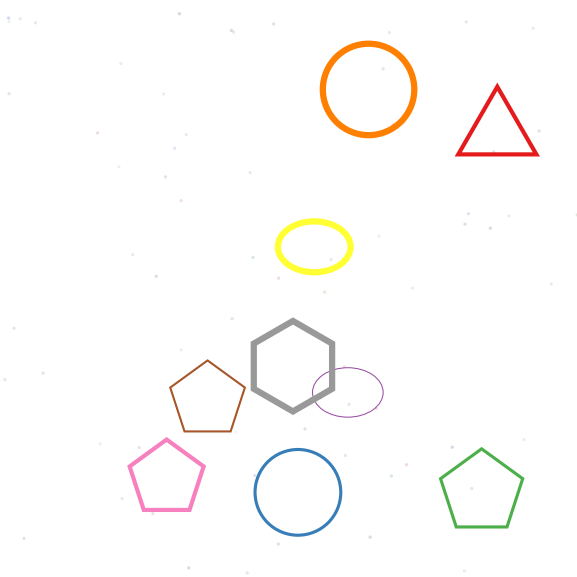[{"shape": "triangle", "thickness": 2, "radius": 0.39, "center": [0.861, 0.771]}, {"shape": "circle", "thickness": 1.5, "radius": 0.37, "center": [0.516, 0.147]}, {"shape": "pentagon", "thickness": 1.5, "radius": 0.37, "center": [0.834, 0.147]}, {"shape": "oval", "thickness": 0.5, "radius": 0.31, "center": [0.602, 0.32]}, {"shape": "circle", "thickness": 3, "radius": 0.4, "center": [0.638, 0.844]}, {"shape": "oval", "thickness": 3, "radius": 0.31, "center": [0.544, 0.572]}, {"shape": "pentagon", "thickness": 1, "radius": 0.34, "center": [0.359, 0.307]}, {"shape": "pentagon", "thickness": 2, "radius": 0.34, "center": [0.289, 0.171]}, {"shape": "hexagon", "thickness": 3, "radius": 0.39, "center": [0.507, 0.365]}]